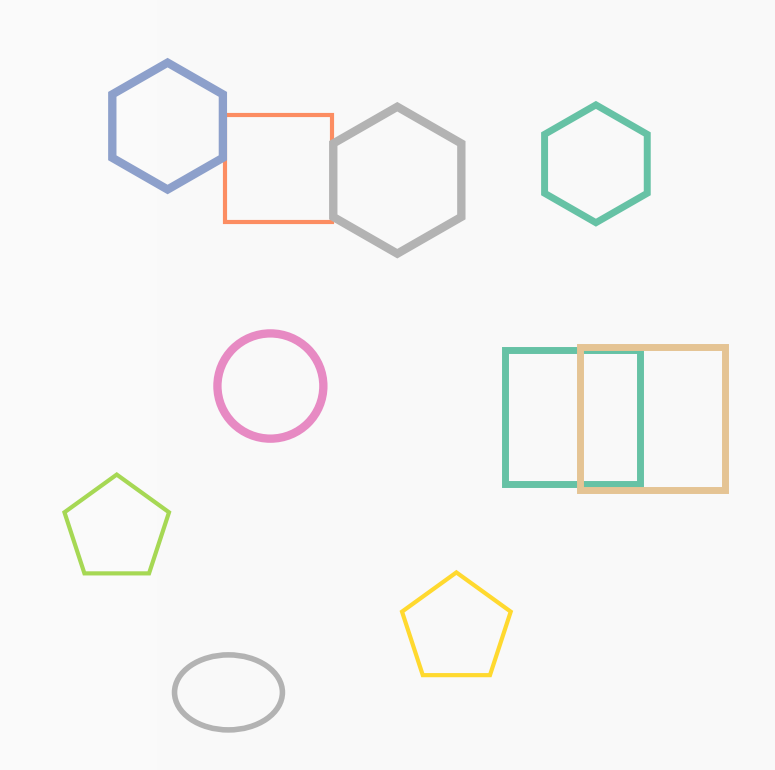[{"shape": "square", "thickness": 2.5, "radius": 0.44, "center": [0.739, 0.459]}, {"shape": "hexagon", "thickness": 2.5, "radius": 0.38, "center": [0.769, 0.787]}, {"shape": "square", "thickness": 1.5, "radius": 0.35, "center": [0.359, 0.781]}, {"shape": "hexagon", "thickness": 3, "radius": 0.41, "center": [0.216, 0.836]}, {"shape": "circle", "thickness": 3, "radius": 0.34, "center": [0.349, 0.499]}, {"shape": "pentagon", "thickness": 1.5, "radius": 0.35, "center": [0.151, 0.313]}, {"shape": "pentagon", "thickness": 1.5, "radius": 0.37, "center": [0.589, 0.183]}, {"shape": "square", "thickness": 2.5, "radius": 0.47, "center": [0.842, 0.456]}, {"shape": "hexagon", "thickness": 3, "radius": 0.48, "center": [0.513, 0.766]}, {"shape": "oval", "thickness": 2, "radius": 0.35, "center": [0.295, 0.101]}]